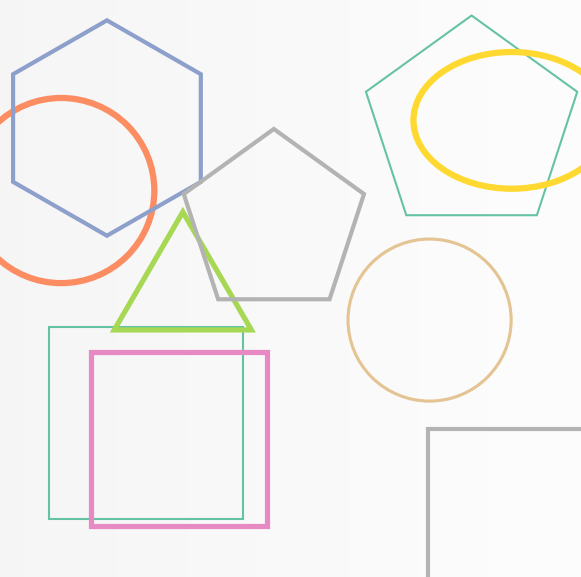[{"shape": "square", "thickness": 1, "radius": 0.83, "center": [0.251, 0.267]}, {"shape": "pentagon", "thickness": 1, "radius": 0.96, "center": [0.811, 0.781]}, {"shape": "circle", "thickness": 3, "radius": 0.8, "center": [0.105, 0.669]}, {"shape": "hexagon", "thickness": 2, "radius": 0.93, "center": [0.184, 0.777]}, {"shape": "square", "thickness": 2.5, "radius": 0.76, "center": [0.307, 0.239]}, {"shape": "triangle", "thickness": 2.5, "radius": 0.68, "center": [0.315, 0.496]}, {"shape": "oval", "thickness": 3, "radius": 0.85, "center": [0.88, 0.791]}, {"shape": "circle", "thickness": 1.5, "radius": 0.7, "center": [0.739, 0.445]}, {"shape": "square", "thickness": 2, "radius": 0.74, "center": [0.884, 0.109]}, {"shape": "pentagon", "thickness": 2, "radius": 0.82, "center": [0.471, 0.613]}]